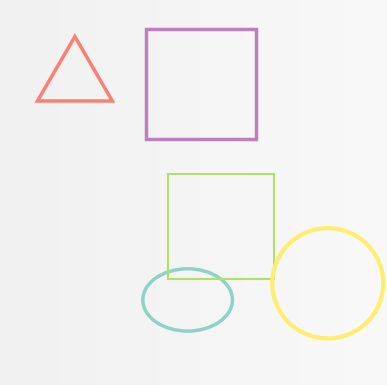[{"shape": "oval", "thickness": 2.5, "radius": 0.58, "center": [0.484, 0.221]}, {"shape": "triangle", "thickness": 2.5, "radius": 0.56, "center": [0.193, 0.793]}, {"shape": "square", "thickness": 1.5, "radius": 0.68, "center": [0.57, 0.412]}, {"shape": "square", "thickness": 2.5, "radius": 0.71, "center": [0.519, 0.782]}, {"shape": "circle", "thickness": 3, "radius": 0.72, "center": [0.846, 0.264]}]